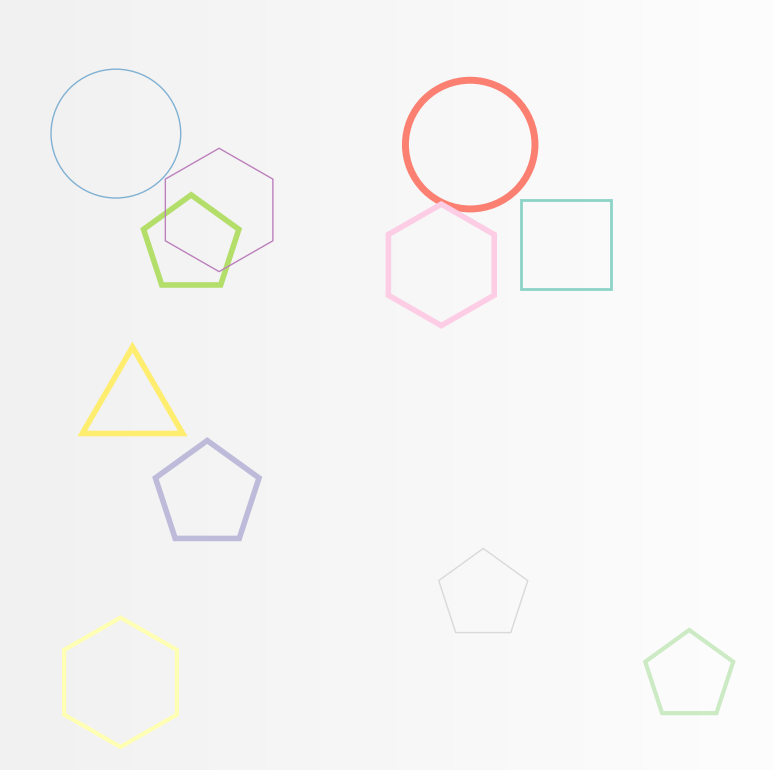[{"shape": "square", "thickness": 1, "radius": 0.29, "center": [0.731, 0.683]}, {"shape": "hexagon", "thickness": 1.5, "radius": 0.42, "center": [0.156, 0.114]}, {"shape": "pentagon", "thickness": 2, "radius": 0.35, "center": [0.267, 0.358]}, {"shape": "circle", "thickness": 2.5, "radius": 0.42, "center": [0.607, 0.812]}, {"shape": "circle", "thickness": 0.5, "radius": 0.42, "center": [0.15, 0.827]}, {"shape": "pentagon", "thickness": 2, "radius": 0.32, "center": [0.247, 0.682]}, {"shape": "hexagon", "thickness": 2, "radius": 0.39, "center": [0.569, 0.656]}, {"shape": "pentagon", "thickness": 0.5, "radius": 0.3, "center": [0.624, 0.227]}, {"shape": "hexagon", "thickness": 0.5, "radius": 0.4, "center": [0.283, 0.727]}, {"shape": "pentagon", "thickness": 1.5, "radius": 0.3, "center": [0.889, 0.122]}, {"shape": "triangle", "thickness": 2, "radius": 0.37, "center": [0.171, 0.474]}]